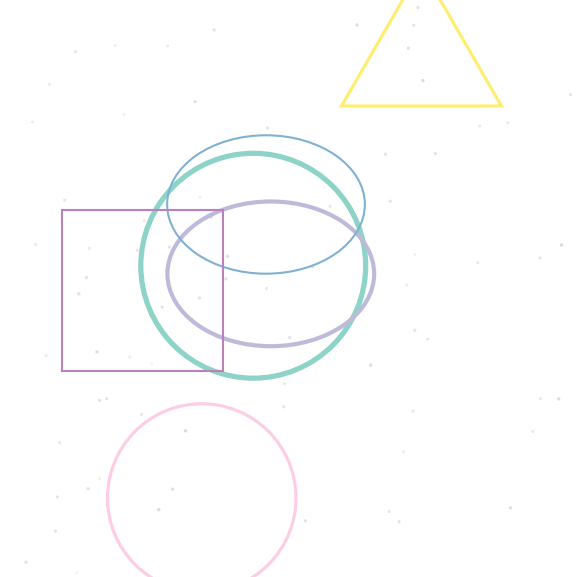[{"shape": "circle", "thickness": 2.5, "radius": 0.97, "center": [0.439, 0.539]}, {"shape": "oval", "thickness": 2, "radius": 0.9, "center": [0.469, 0.525]}, {"shape": "oval", "thickness": 1, "radius": 0.86, "center": [0.461, 0.645]}, {"shape": "circle", "thickness": 1.5, "radius": 0.82, "center": [0.349, 0.137]}, {"shape": "square", "thickness": 1, "radius": 0.7, "center": [0.247, 0.496]}, {"shape": "triangle", "thickness": 1.5, "radius": 0.8, "center": [0.73, 0.896]}]